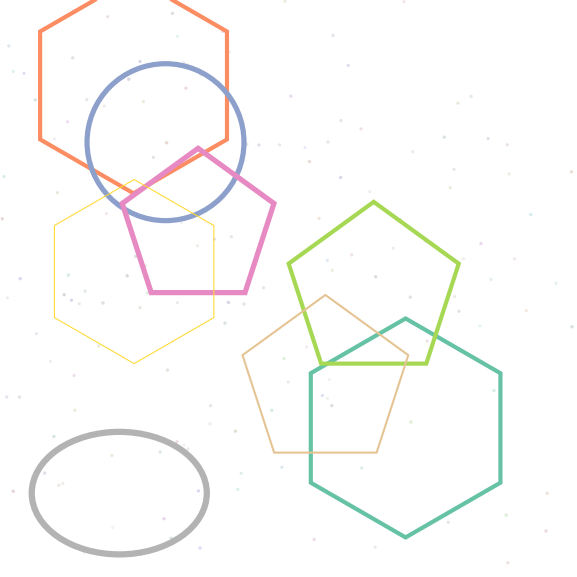[{"shape": "hexagon", "thickness": 2, "radius": 0.95, "center": [0.702, 0.258]}, {"shape": "hexagon", "thickness": 2, "radius": 0.93, "center": [0.231, 0.851]}, {"shape": "circle", "thickness": 2.5, "radius": 0.68, "center": [0.287, 0.753]}, {"shape": "pentagon", "thickness": 2.5, "radius": 0.69, "center": [0.343, 0.604]}, {"shape": "pentagon", "thickness": 2, "radius": 0.77, "center": [0.647, 0.495]}, {"shape": "hexagon", "thickness": 0.5, "radius": 0.8, "center": [0.232, 0.529]}, {"shape": "pentagon", "thickness": 1, "radius": 0.75, "center": [0.563, 0.337]}, {"shape": "oval", "thickness": 3, "radius": 0.76, "center": [0.207, 0.145]}]